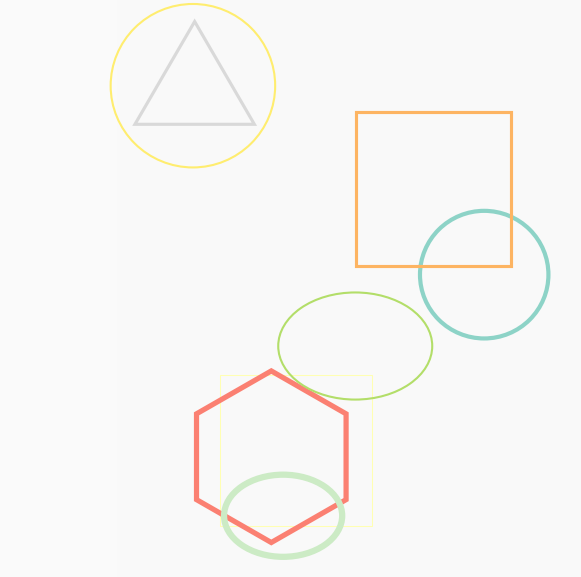[{"shape": "circle", "thickness": 2, "radius": 0.55, "center": [0.833, 0.524]}, {"shape": "square", "thickness": 0.5, "radius": 0.65, "center": [0.509, 0.219]}, {"shape": "hexagon", "thickness": 2.5, "radius": 0.74, "center": [0.467, 0.208]}, {"shape": "square", "thickness": 1.5, "radius": 0.66, "center": [0.746, 0.672]}, {"shape": "oval", "thickness": 1, "radius": 0.66, "center": [0.611, 0.4]}, {"shape": "triangle", "thickness": 1.5, "radius": 0.59, "center": [0.335, 0.843]}, {"shape": "oval", "thickness": 3, "radius": 0.51, "center": [0.487, 0.106]}, {"shape": "circle", "thickness": 1, "radius": 0.71, "center": [0.332, 0.851]}]